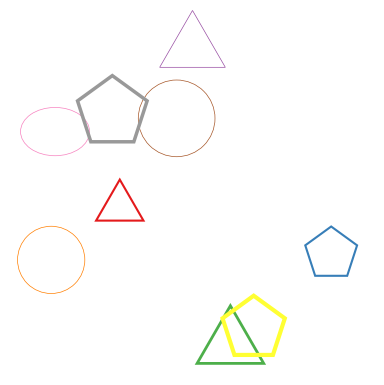[{"shape": "triangle", "thickness": 1.5, "radius": 0.36, "center": [0.311, 0.462]}, {"shape": "pentagon", "thickness": 1.5, "radius": 0.35, "center": [0.86, 0.341]}, {"shape": "triangle", "thickness": 2, "radius": 0.5, "center": [0.598, 0.106]}, {"shape": "triangle", "thickness": 0.5, "radius": 0.49, "center": [0.5, 0.874]}, {"shape": "circle", "thickness": 0.5, "radius": 0.44, "center": [0.133, 0.325]}, {"shape": "pentagon", "thickness": 3, "radius": 0.43, "center": [0.659, 0.147]}, {"shape": "circle", "thickness": 0.5, "radius": 0.5, "center": [0.459, 0.693]}, {"shape": "oval", "thickness": 0.5, "radius": 0.45, "center": [0.143, 0.658]}, {"shape": "pentagon", "thickness": 2.5, "radius": 0.47, "center": [0.292, 0.709]}]